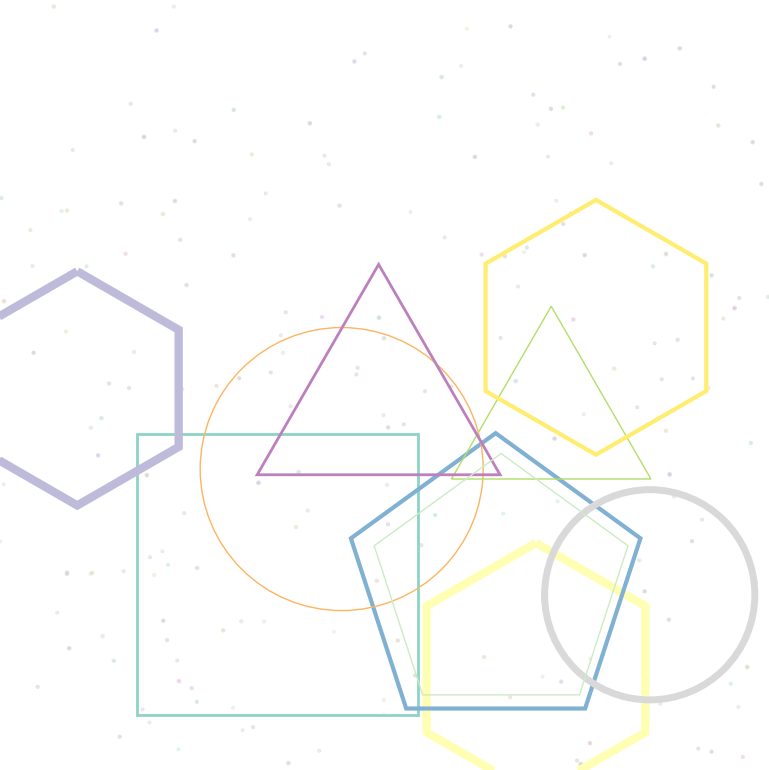[{"shape": "square", "thickness": 1, "radius": 0.91, "center": [0.36, 0.254]}, {"shape": "hexagon", "thickness": 3, "radius": 0.82, "center": [0.696, 0.131]}, {"shape": "hexagon", "thickness": 3, "radius": 0.76, "center": [0.1, 0.496]}, {"shape": "pentagon", "thickness": 1.5, "radius": 0.99, "center": [0.644, 0.24]}, {"shape": "circle", "thickness": 0.5, "radius": 0.92, "center": [0.444, 0.391]}, {"shape": "triangle", "thickness": 0.5, "radius": 0.75, "center": [0.716, 0.453]}, {"shape": "circle", "thickness": 2.5, "radius": 0.68, "center": [0.844, 0.228]}, {"shape": "triangle", "thickness": 1, "radius": 0.91, "center": [0.492, 0.474]}, {"shape": "pentagon", "thickness": 0.5, "radius": 0.87, "center": [0.651, 0.238]}, {"shape": "hexagon", "thickness": 1.5, "radius": 0.83, "center": [0.774, 0.575]}]